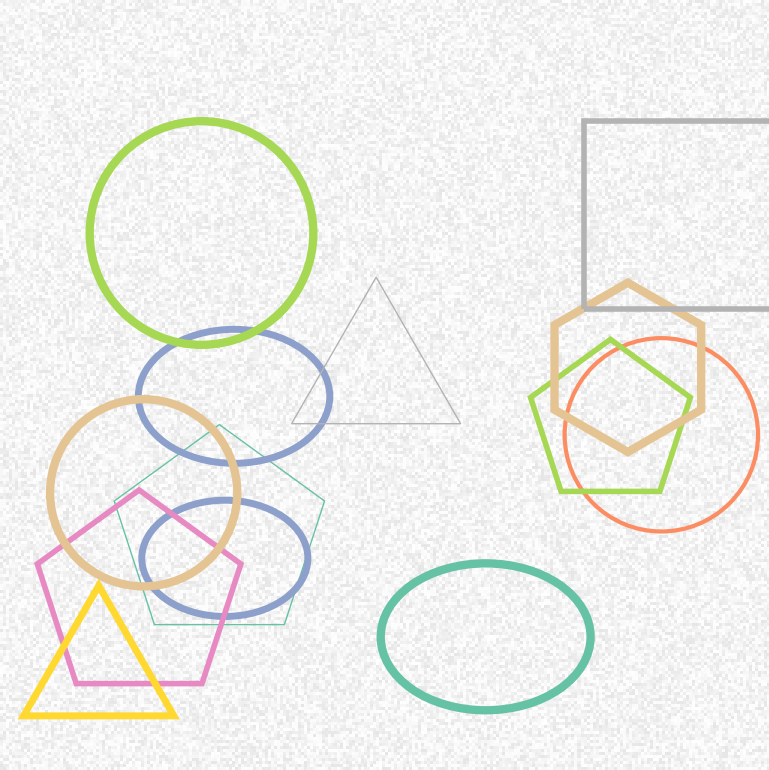[{"shape": "pentagon", "thickness": 0.5, "radius": 0.72, "center": [0.285, 0.305]}, {"shape": "oval", "thickness": 3, "radius": 0.68, "center": [0.631, 0.173]}, {"shape": "circle", "thickness": 1.5, "radius": 0.63, "center": [0.859, 0.435]}, {"shape": "oval", "thickness": 2.5, "radius": 0.54, "center": [0.292, 0.275]}, {"shape": "oval", "thickness": 2.5, "radius": 0.62, "center": [0.304, 0.485]}, {"shape": "pentagon", "thickness": 2, "radius": 0.69, "center": [0.181, 0.225]}, {"shape": "circle", "thickness": 3, "radius": 0.73, "center": [0.262, 0.697]}, {"shape": "pentagon", "thickness": 2, "radius": 0.55, "center": [0.793, 0.45]}, {"shape": "triangle", "thickness": 2.5, "radius": 0.56, "center": [0.128, 0.127]}, {"shape": "hexagon", "thickness": 3, "radius": 0.55, "center": [0.815, 0.523]}, {"shape": "circle", "thickness": 3, "radius": 0.61, "center": [0.187, 0.36]}, {"shape": "square", "thickness": 2, "radius": 0.61, "center": [0.88, 0.721]}, {"shape": "triangle", "thickness": 0.5, "radius": 0.63, "center": [0.488, 0.513]}]